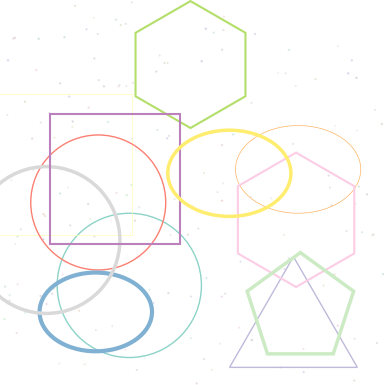[{"shape": "circle", "thickness": 1, "radius": 0.94, "center": [0.336, 0.259]}, {"shape": "square", "thickness": 0.5, "radius": 0.92, "center": [0.158, 0.573]}, {"shape": "triangle", "thickness": 1, "radius": 0.96, "center": [0.762, 0.142]}, {"shape": "circle", "thickness": 1, "radius": 0.88, "center": [0.255, 0.474]}, {"shape": "oval", "thickness": 3, "radius": 0.73, "center": [0.249, 0.19]}, {"shape": "oval", "thickness": 0.5, "radius": 0.81, "center": [0.774, 0.56]}, {"shape": "hexagon", "thickness": 1.5, "radius": 0.82, "center": [0.495, 0.832]}, {"shape": "hexagon", "thickness": 1.5, "radius": 0.87, "center": [0.769, 0.429]}, {"shape": "circle", "thickness": 2.5, "radius": 0.95, "center": [0.121, 0.377]}, {"shape": "square", "thickness": 1.5, "radius": 0.84, "center": [0.298, 0.535]}, {"shape": "pentagon", "thickness": 2.5, "radius": 0.73, "center": [0.78, 0.198]}, {"shape": "oval", "thickness": 2.5, "radius": 0.8, "center": [0.596, 0.55]}]